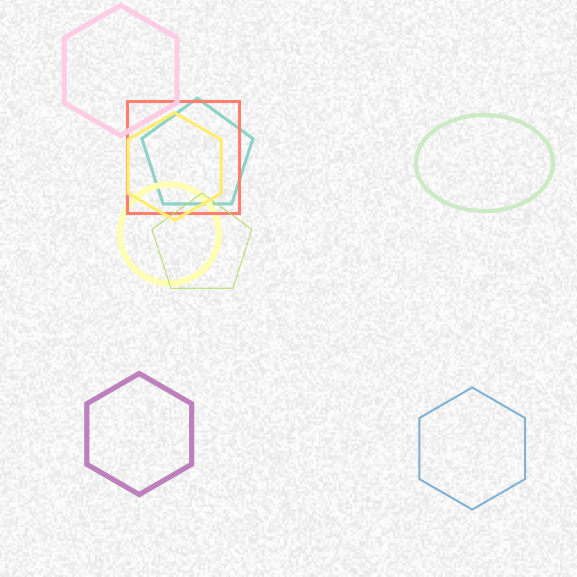[{"shape": "pentagon", "thickness": 1.5, "radius": 0.51, "center": [0.342, 0.728]}, {"shape": "circle", "thickness": 3, "radius": 0.43, "center": [0.293, 0.594]}, {"shape": "square", "thickness": 1.5, "radius": 0.49, "center": [0.317, 0.728]}, {"shape": "hexagon", "thickness": 1, "radius": 0.53, "center": [0.818, 0.222]}, {"shape": "pentagon", "thickness": 0.5, "radius": 0.46, "center": [0.35, 0.574]}, {"shape": "hexagon", "thickness": 2.5, "radius": 0.56, "center": [0.209, 0.877]}, {"shape": "hexagon", "thickness": 2.5, "radius": 0.52, "center": [0.241, 0.248]}, {"shape": "oval", "thickness": 2, "radius": 0.59, "center": [0.839, 0.717]}, {"shape": "hexagon", "thickness": 1.5, "radius": 0.47, "center": [0.302, 0.711]}]